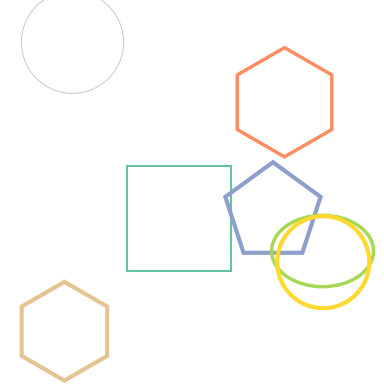[{"shape": "square", "thickness": 1.5, "radius": 0.68, "center": [0.465, 0.433]}, {"shape": "hexagon", "thickness": 2.5, "radius": 0.71, "center": [0.739, 0.734]}, {"shape": "pentagon", "thickness": 3, "radius": 0.65, "center": [0.709, 0.449]}, {"shape": "oval", "thickness": 2.5, "radius": 0.66, "center": [0.838, 0.348]}, {"shape": "circle", "thickness": 3, "radius": 0.6, "center": [0.84, 0.319]}, {"shape": "hexagon", "thickness": 3, "radius": 0.64, "center": [0.167, 0.14]}, {"shape": "circle", "thickness": 0.5, "radius": 0.66, "center": [0.188, 0.89]}]